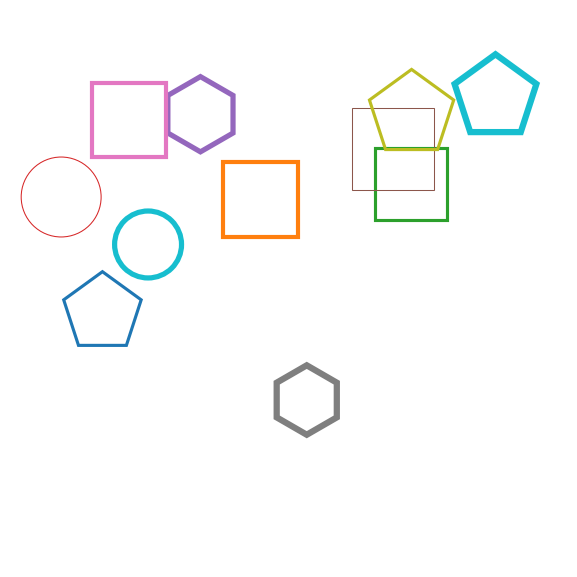[{"shape": "pentagon", "thickness": 1.5, "radius": 0.35, "center": [0.177, 0.458]}, {"shape": "square", "thickness": 2, "radius": 0.33, "center": [0.451, 0.653]}, {"shape": "square", "thickness": 1.5, "radius": 0.31, "center": [0.712, 0.681]}, {"shape": "circle", "thickness": 0.5, "radius": 0.35, "center": [0.106, 0.658]}, {"shape": "hexagon", "thickness": 2.5, "radius": 0.33, "center": [0.347, 0.801]}, {"shape": "square", "thickness": 0.5, "radius": 0.36, "center": [0.68, 0.741]}, {"shape": "square", "thickness": 2, "radius": 0.32, "center": [0.224, 0.792]}, {"shape": "hexagon", "thickness": 3, "radius": 0.3, "center": [0.531, 0.306]}, {"shape": "pentagon", "thickness": 1.5, "radius": 0.38, "center": [0.713, 0.802]}, {"shape": "pentagon", "thickness": 3, "radius": 0.37, "center": [0.858, 0.831]}, {"shape": "circle", "thickness": 2.5, "radius": 0.29, "center": [0.256, 0.576]}]